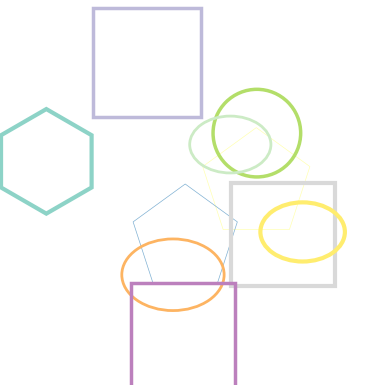[{"shape": "hexagon", "thickness": 3, "radius": 0.68, "center": [0.12, 0.581]}, {"shape": "pentagon", "thickness": 0.5, "radius": 0.73, "center": [0.666, 0.522]}, {"shape": "square", "thickness": 2.5, "radius": 0.7, "center": [0.381, 0.838]}, {"shape": "pentagon", "thickness": 0.5, "radius": 0.71, "center": [0.481, 0.38]}, {"shape": "oval", "thickness": 2, "radius": 0.66, "center": [0.449, 0.286]}, {"shape": "circle", "thickness": 2.5, "radius": 0.57, "center": [0.667, 0.654]}, {"shape": "square", "thickness": 3, "radius": 0.67, "center": [0.735, 0.39]}, {"shape": "square", "thickness": 2.5, "radius": 0.67, "center": [0.476, 0.13]}, {"shape": "oval", "thickness": 2, "radius": 0.53, "center": [0.598, 0.625]}, {"shape": "oval", "thickness": 3, "radius": 0.55, "center": [0.786, 0.398]}]